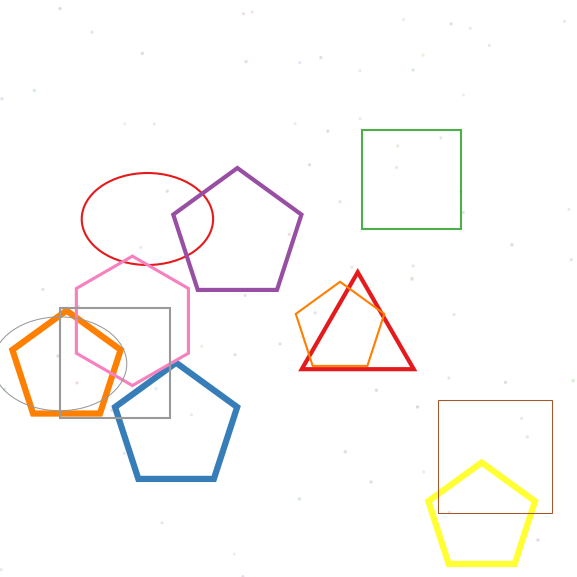[{"shape": "triangle", "thickness": 2, "radius": 0.56, "center": [0.619, 0.416]}, {"shape": "oval", "thickness": 1, "radius": 0.57, "center": [0.255, 0.62]}, {"shape": "pentagon", "thickness": 3, "radius": 0.56, "center": [0.305, 0.26]}, {"shape": "square", "thickness": 1, "radius": 0.43, "center": [0.713, 0.689]}, {"shape": "pentagon", "thickness": 2, "radius": 0.58, "center": [0.411, 0.591]}, {"shape": "pentagon", "thickness": 3, "radius": 0.49, "center": [0.115, 0.363]}, {"shape": "pentagon", "thickness": 1, "radius": 0.4, "center": [0.589, 0.431]}, {"shape": "pentagon", "thickness": 3, "radius": 0.49, "center": [0.834, 0.101]}, {"shape": "square", "thickness": 0.5, "radius": 0.49, "center": [0.857, 0.209]}, {"shape": "hexagon", "thickness": 1.5, "radius": 0.56, "center": [0.229, 0.444]}, {"shape": "oval", "thickness": 0.5, "radius": 0.58, "center": [0.103, 0.369]}, {"shape": "square", "thickness": 1, "radius": 0.48, "center": [0.199, 0.371]}]